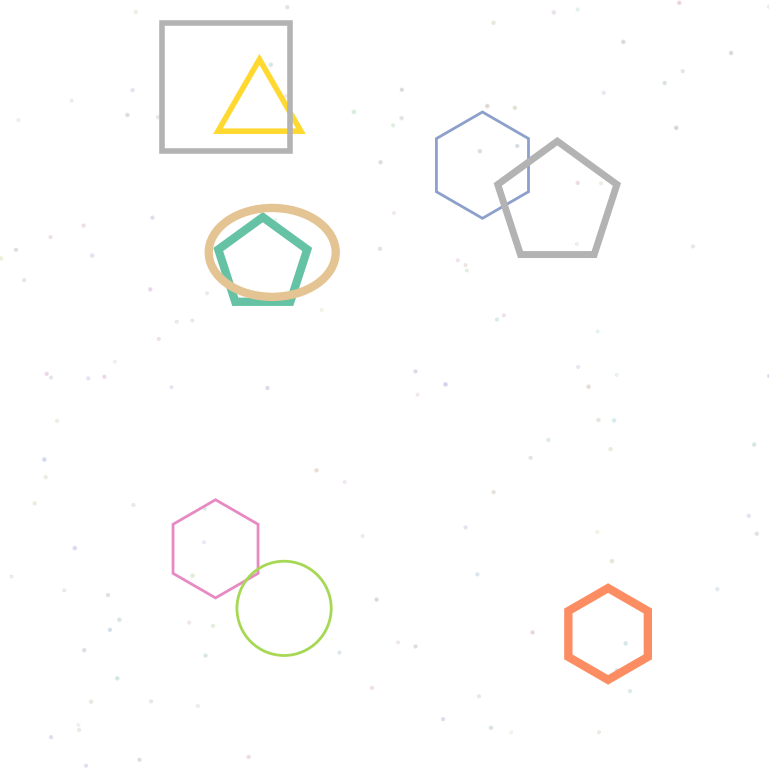[{"shape": "pentagon", "thickness": 3, "radius": 0.3, "center": [0.341, 0.657]}, {"shape": "hexagon", "thickness": 3, "radius": 0.3, "center": [0.79, 0.177]}, {"shape": "hexagon", "thickness": 1, "radius": 0.35, "center": [0.627, 0.786]}, {"shape": "hexagon", "thickness": 1, "radius": 0.32, "center": [0.28, 0.287]}, {"shape": "circle", "thickness": 1, "radius": 0.31, "center": [0.369, 0.21]}, {"shape": "triangle", "thickness": 2, "radius": 0.31, "center": [0.337, 0.861]}, {"shape": "oval", "thickness": 3, "radius": 0.41, "center": [0.354, 0.672]}, {"shape": "square", "thickness": 2, "radius": 0.42, "center": [0.293, 0.888]}, {"shape": "pentagon", "thickness": 2.5, "radius": 0.41, "center": [0.724, 0.735]}]